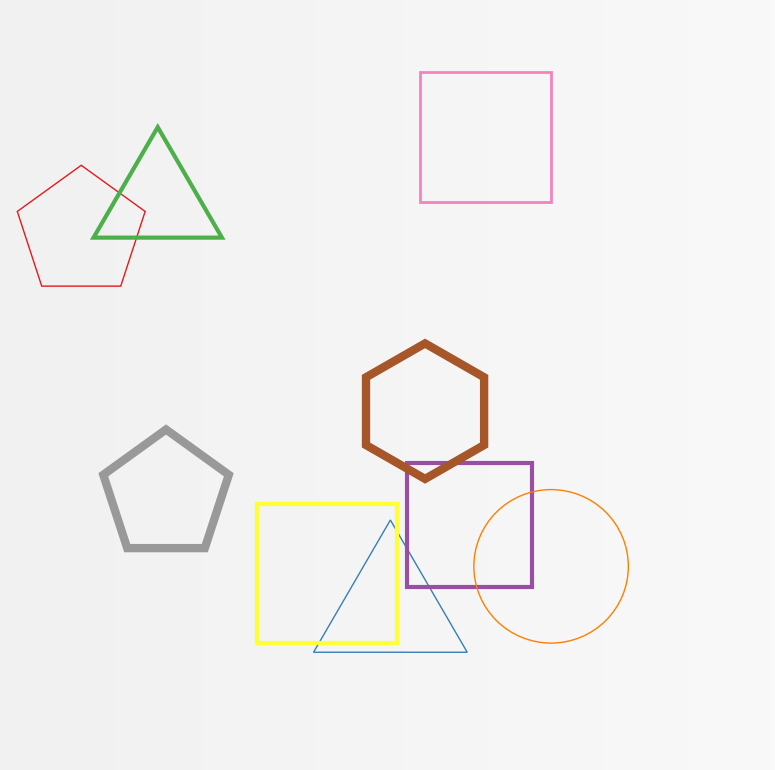[{"shape": "pentagon", "thickness": 0.5, "radius": 0.43, "center": [0.105, 0.699]}, {"shape": "triangle", "thickness": 0.5, "radius": 0.57, "center": [0.504, 0.21]}, {"shape": "triangle", "thickness": 1.5, "radius": 0.48, "center": [0.204, 0.739]}, {"shape": "square", "thickness": 1.5, "radius": 0.4, "center": [0.606, 0.318]}, {"shape": "circle", "thickness": 0.5, "radius": 0.5, "center": [0.711, 0.264]}, {"shape": "square", "thickness": 1.5, "radius": 0.45, "center": [0.422, 0.256]}, {"shape": "hexagon", "thickness": 3, "radius": 0.44, "center": [0.548, 0.466]}, {"shape": "square", "thickness": 1, "radius": 0.42, "center": [0.627, 0.822]}, {"shape": "pentagon", "thickness": 3, "radius": 0.43, "center": [0.214, 0.357]}]